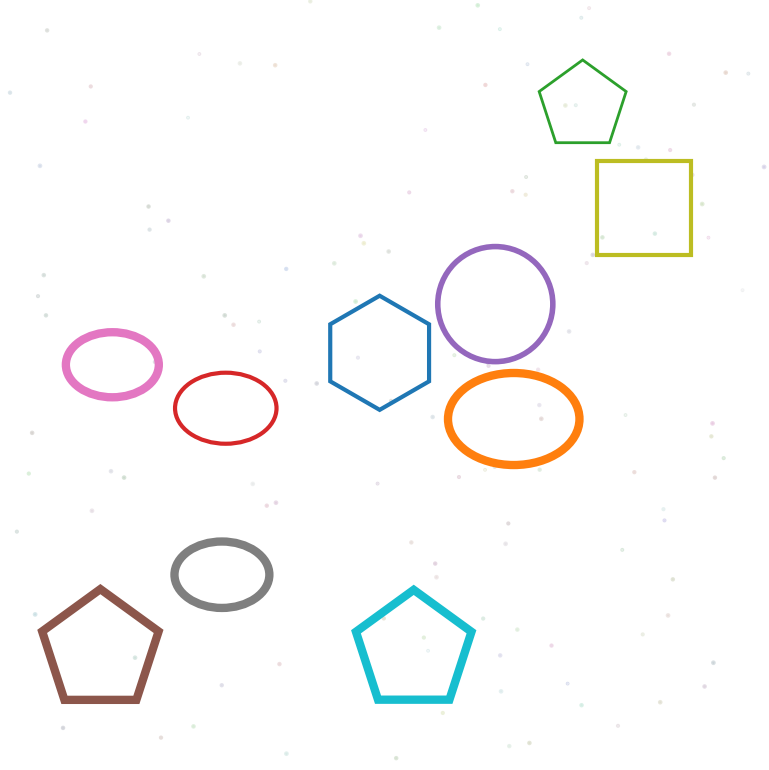[{"shape": "hexagon", "thickness": 1.5, "radius": 0.37, "center": [0.493, 0.542]}, {"shape": "oval", "thickness": 3, "radius": 0.43, "center": [0.667, 0.456]}, {"shape": "pentagon", "thickness": 1, "radius": 0.3, "center": [0.757, 0.863]}, {"shape": "oval", "thickness": 1.5, "radius": 0.33, "center": [0.293, 0.47]}, {"shape": "circle", "thickness": 2, "radius": 0.37, "center": [0.643, 0.605]}, {"shape": "pentagon", "thickness": 3, "radius": 0.4, "center": [0.13, 0.155]}, {"shape": "oval", "thickness": 3, "radius": 0.3, "center": [0.146, 0.526]}, {"shape": "oval", "thickness": 3, "radius": 0.31, "center": [0.288, 0.254]}, {"shape": "square", "thickness": 1.5, "radius": 0.3, "center": [0.836, 0.73]}, {"shape": "pentagon", "thickness": 3, "radius": 0.39, "center": [0.537, 0.155]}]